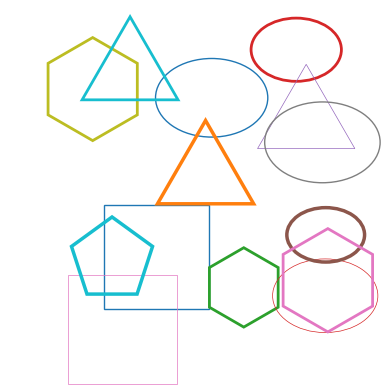[{"shape": "square", "thickness": 1, "radius": 0.68, "center": [0.407, 0.333]}, {"shape": "oval", "thickness": 1, "radius": 0.73, "center": [0.55, 0.746]}, {"shape": "triangle", "thickness": 2.5, "radius": 0.72, "center": [0.534, 0.543]}, {"shape": "hexagon", "thickness": 2, "radius": 0.52, "center": [0.633, 0.254]}, {"shape": "oval", "thickness": 2, "radius": 0.59, "center": [0.769, 0.871]}, {"shape": "oval", "thickness": 0.5, "radius": 0.68, "center": [0.845, 0.232]}, {"shape": "triangle", "thickness": 0.5, "radius": 0.73, "center": [0.795, 0.687]}, {"shape": "oval", "thickness": 2.5, "radius": 0.5, "center": [0.846, 0.39]}, {"shape": "square", "thickness": 0.5, "radius": 0.71, "center": [0.319, 0.144]}, {"shape": "hexagon", "thickness": 2, "radius": 0.67, "center": [0.852, 0.272]}, {"shape": "oval", "thickness": 1, "radius": 0.75, "center": [0.837, 0.63]}, {"shape": "hexagon", "thickness": 2, "radius": 0.67, "center": [0.241, 0.769]}, {"shape": "pentagon", "thickness": 2.5, "radius": 0.55, "center": [0.291, 0.326]}, {"shape": "triangle", "thickness": 2, "radius": 0.72, "center": [0.338, 0.813]}]